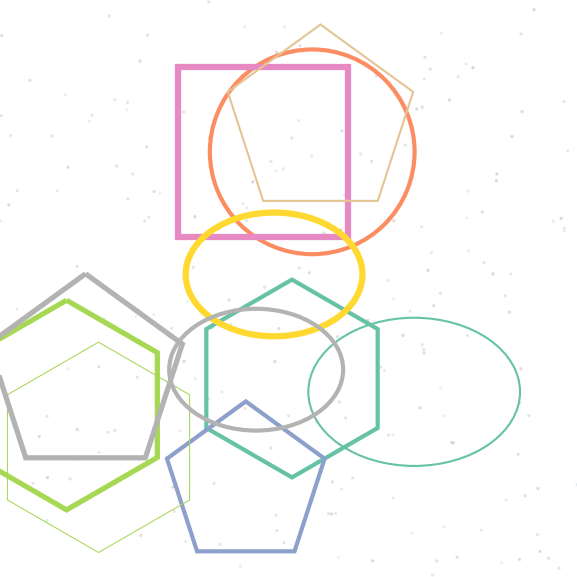[{"shape": "oval", "thickness": 1, "radius": 0.92, "center": [0.717, 0.321]}, {"shape": "hexagon", "thickness": 2, "radius": 0.86, "center": [0.506, 0.344]}, {"shape": "circle", "thickness": 2, "radius": 0.89, "center": [0.541, 0.736]}, {"shape": "pentagon", "thickness": 2, "radius": 0.72, "center": [0.426, 0.161]}, {"shape": "square", "thickness": 3, "radius": 0.74, "center": [0.456, 0.736]}, {"shape": "hexagon", "thickness": 0.5, "radius": 0.91, "center": [0.171, 0.225]}, {"shape": "hexagon", "thickness": 2.5, "radius": 0.91, "center": [0.115, 0.298]}, {"shape": "oval", "thickness": 3, "radius": 0.77, "center": [0.475, 0.524]}, {"shape": "pentagon", "thickness": 1, "radius": 0.84, "center": [0.555, 0.788]}, {"shape": "pentagon", "thickness": 2.5, "radius": 0.88, "center": [0.148, 0.349]}, {"shape": "oval", "thickness": 2, "radius": 0.75, "center": [0.444, 0.359]}]